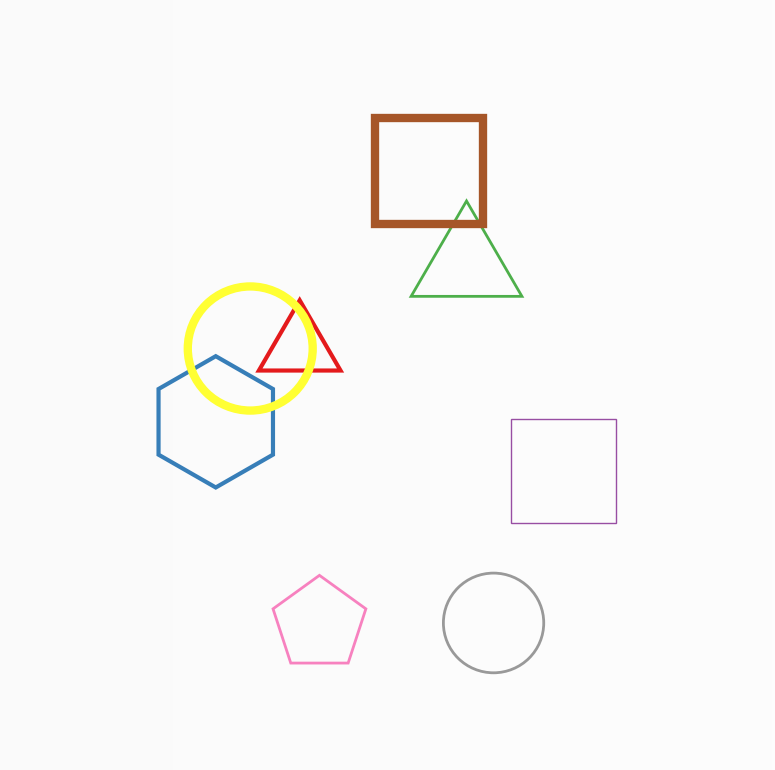[{"shape": "triangle", "thickness": 1.5, "radius": 0.3, "center": [0.387, 0.549]}, {"shape": "hexagon", "thickness": 1.5, "radius": 0.43, "center": [0.278, 0.452]}, {"shape": "triangle", "thickness": 1, "radius": 0.41, "center": [0.602, 0.656]}, {"shape": "square", "thickness": 0.5, "radius": 0.34, "center": [0.727, 0.389]}, {"shape": "circle", "thickness": 3, "radius": 0.4, "center": [0.323, 0.547]}, {"shape": "square", "thickness": 3, "radius": 0.35, "center": [0.553, 0.778]}, {"shape": "pentagon", "thickness": 1, "radius": 0.31, "center": [0.412, 0.19]}, {"shape": "circle", "thickness": 1, "radius": 0.32, "center": [0.637, 0.191]}]